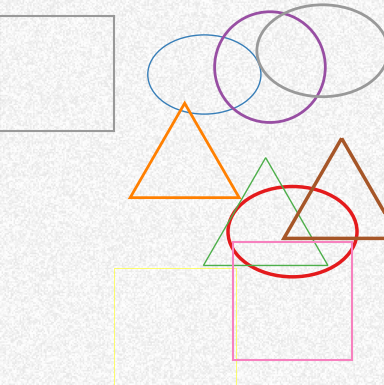[{"shape": "oval", "thickness": 2.5, "radius": 0.84, "center": [0.76, 0.398]}, {"shape": "oval", "thickness": 1, "radius": 0.73, "center": [0.531, 0.806]}, {"shape": "triangle", "thickness": 1, "radius": 0.93, "center": [0.69, 0.404]}, {"shape": "circle", "thickness": 2, "radius": 0.72, "center": [0.701, 0.826]}, {"shape": "triangle", "thickness": 2, "radius": 0.82, "center": [0.48, 0.568]}, {"shape": "square", "thickness": 0.5, "radius": 0.79, "center": [0.455, 0.146]}, {"shape": "triangle", "thickness": 2.5, "radius": 0.87, "center": [0.887, 0.467]}, {"shape": "square", "thickness": 1.5, "radius": 0.77, "center": [0.76, 0.218]}, {"shape": "oval", "thickness": 2, "radius": 0.85, "center": [0.838, 0.868]}, {"shape": "square", "thickness": 1.5, "radius": 0.74, "center": [0.147, 0.809]}]